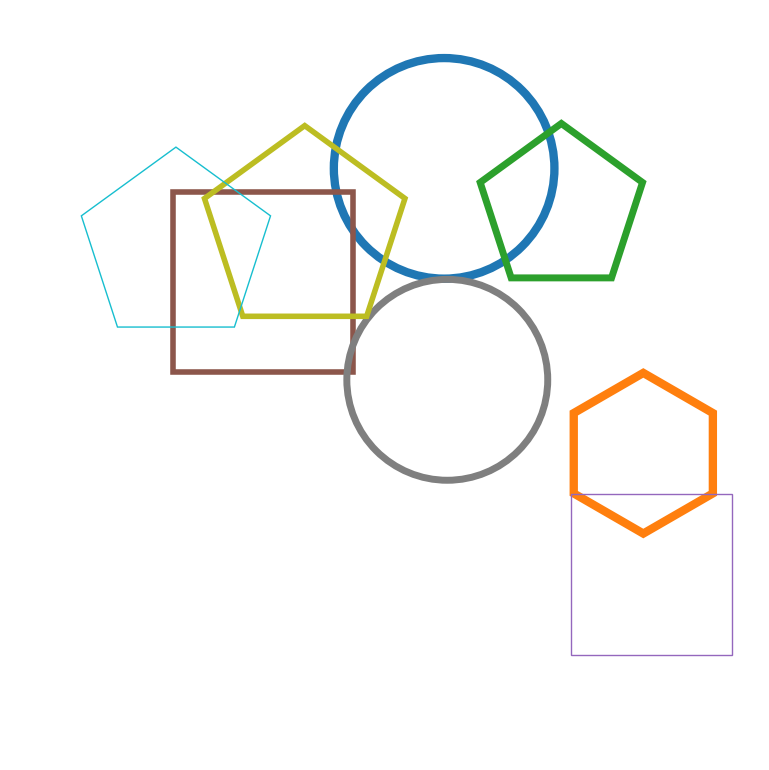[{"shape": "circle", "thickness": 3, "radius": 0.72, "center": [0.577, 0.781]}, {"shape": "hexagon", "thickness": 3, "radius": 0.52, "center": [0.835, 0.411]}, {"shape": "pentagon", "thickness": 2.5, "radius": 0.55, "center": [0.729, 0.729]}, {"shape": "square", "thickness": 0.5, "radius": 0.52, "center": [0.847, 0.254]}, {"shape": "square", "thickness": 2, "radius": 0.58, "center": [0.341, 0.634]}, {"shape": "circle", "thickness": 2.5, "radius": 0.65, "center": [0.581, 0.507]}, {"shape": "pentagon", "thickness": 2, "radius": 0.68, "center": [0.396, 0.7]}, {"shape": "pentagon", "thickness": 0.5, "radius": 0.65, "center": [0.228, 0.68]}]